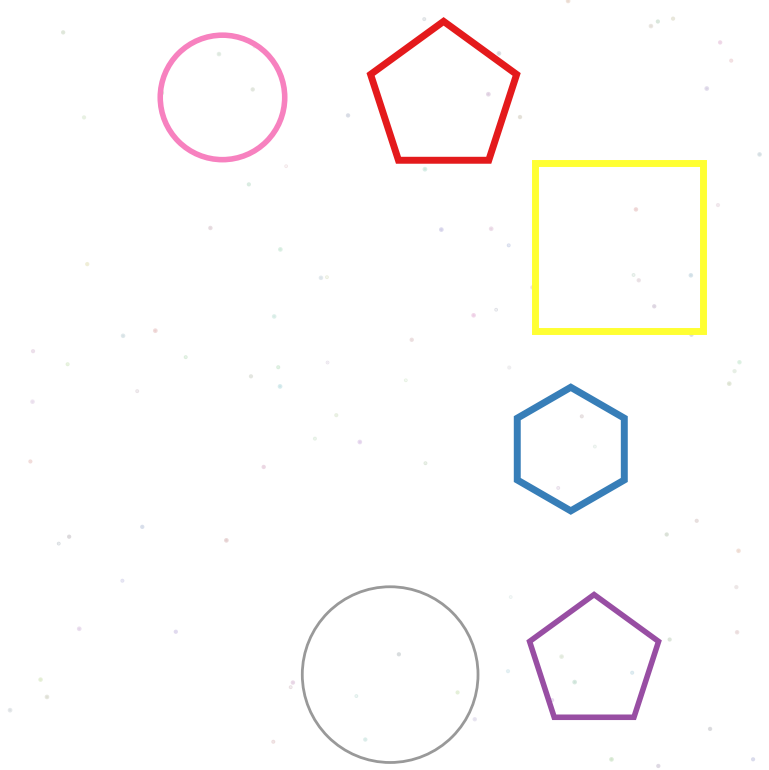[{"shape": "pentagon", "thickness": 2.5, "radius": 0.5, "center": [0.576, 0.873]}, {"shape": "hexagon", "thickness": 2.5, "radius": 0.4, "center": [0.741, 0.417]}, {"shape": "pentagon", "thickness": 2, "radius": 0.44, "center": [0.772, 0.14]}, {"shape": "square", "thickness": 2.5, "radius": 0.55, "center": [0.804, 0.679]}, {"shape": "circle", "thickness": 2, "radius": 0.4, "center": [0.289, 0.873]}, {"shape": "circle", "thickness": 1, "radius": 0.57, "center": [0.507, 0.124]}]